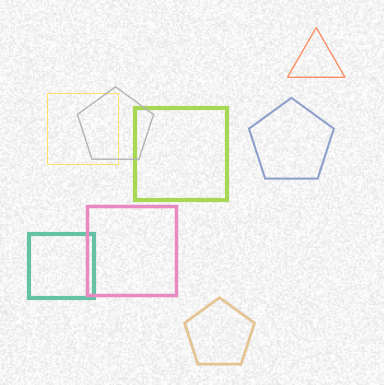[{"shape": "square", "thickness": 3, "radius": 0.42, "center": [0.16, 0.309]}, {"shape": "triangle", "thickness": 1, "radius": 0.43, "center": [0.821, 0.842]}, {"shape": "pentagon", "thickness": 1.5, "radius": 0.58, "center": [0.757, 0.63]}, {"shape": "square", "thickness": 2.5, "radius": 0.58, "center": [0.341, 0.349]}, {"shape": "square", "thickness": 3, "radius": 0.59, "center": [0.471, 0.601]}, {"shape": "square", "thickness": 0.5, "radius": 0.46, "center": [0.214, 0.667]}, {"shape": "pentagon", "thickness": 2, "radius": 0.48, "center": [0.57, 0.131]}, {"shape": "pentagon", "thickness": 1, "radius": 0.52, "center": [0.3, 0.671]}]